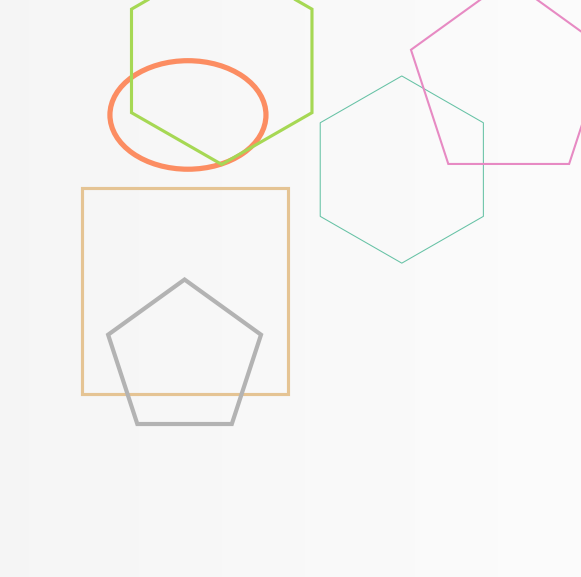[{"shape": "hexagon", "thickness": 0.5, "radius": 0.81, "center": [0.691, 0.706]}, {"shape": "oval", "thickness": 2.5, "radius": 0.67, "center": [0.323, 0.8]}, {"shape": "pentagon", "thickness": 1, "radius": 0.88, "center": [0.875, 0.858]}, {"shape": "hexagon", "thickness": 1.5, "radius": 0.9, "center": [0.381, 0.894]}, {"shape": "square", "thickness": 1.5, "radius": 0.89, "center": [0.318, 0.495]}, {"shape": "pentagon", "thickness": 2, "radius": 0.69, "center": [0.318, 0.377]}]